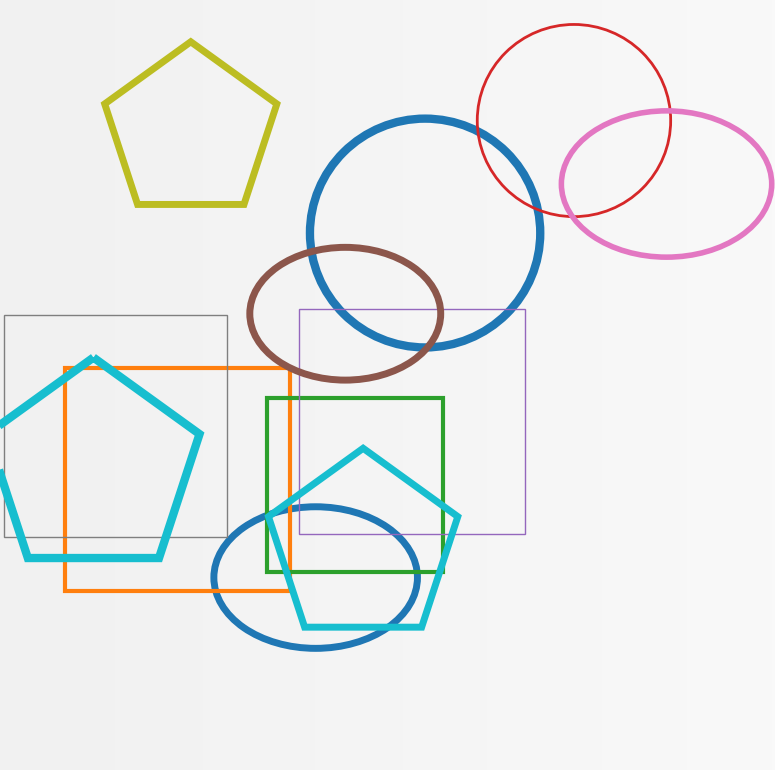[{"shape": "oval", "thickness": 2.5, "radius": 0.66, "center": [0.407, 0.25]}, {"shape": "circle", "thickness": 3, "radius": 0.74, "center": [0.549, 0.697]}, {"shape": "square", "thickness": 1.5, "radius": 0.72, "center": [0.229, 0.377]}, {"shape": "square", "thickness": 1.5, "radius": 0.57, "center": [0.458, 0.37]}, {"shape": "circle", "thickness": 1, "radius": 0.62, "center": [0.741, 0.843]}, {"shape": "square", "thickness": 0.5, "radius": 0.73, "center": [0.532, 0.453]}, {"shape": "oval", "thickness": 2.5, "radius": 0.62, "center": [0.445, 0.593]}, {"shape": "oval", "thickness": 2, "radius": 0.68, "center": [0.86, 0.761]}, {"shape": "square", "thickness": 0.5, "radius": 0.72, "center": [0.149, 0.447]}, {"shape": "pentagon", "thickness": 2.5, "radius": 0.58, "center": [0.246, 0.829]}, {"shape": "pentagon", "thickness": 3, "radius": 0.72, "center": [0.121, 0.392]}, {"shape": "pentagon", "thickness": 2.5, "radius": 0.64, "center": [0.469, 0.289]}]